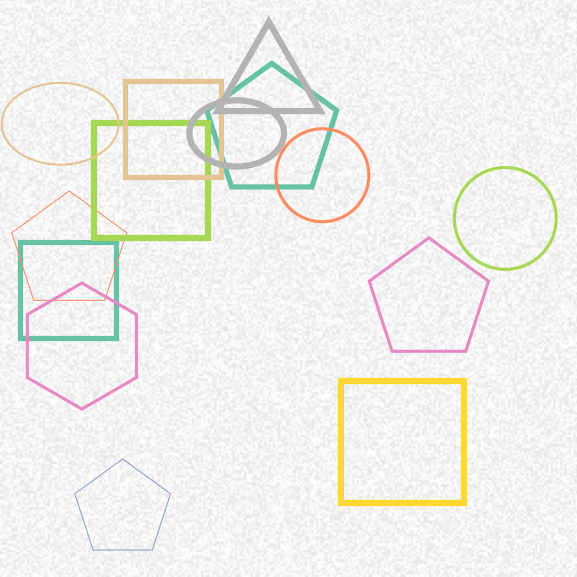[{"shape": "pentagon", "thickness": 2.5, "radius": 0.59, "center": [0.471, 0.771]}, {"shape": "square", "thickness": 2.5, "radius": 0.42, "center": [0.117, 0.497]}, {"shape": "pentagon", "thickness": 0.5, "radius": 0.52, "center": [0.12, 0.564]}, {"shape": "circle", "thickness": 1.5, "radius": 0.4, "center": [0.558, 0.696]}, {"shape": "pentagon", "thickness": 0.5, "radius": 0.44, "center": [0.212, 0.117]}, {"shape": "pentagon", "thickness": 1.5, "radius": 0.54, "center": [0.743, 0.479]}, {"shape": "hexagon", "thickness": 1.5, "radius": 0.55, "center": [0.142, 0.4]}, {"shape": "circle", "thickness": 1.5, "radius": 0.44, "center": [0.875, 0.621]}, {"shape": "square", "thickness": 3, "radius": 0.49, "center": [0.262, 0.687]}, {"shape": "square", "thickness": 3, "radius": 0.53, "center": [0.697, 0.233]}, {"shape": "oval", "thickness": 1, "radius": 0.51, "center": [0.104, 0.785]}, {"shape": "square", "thickness": 2.5, "radius": 0.41, "center": [0.299, 0.775]}, {"shape": "oval", "thickness": 3, "radius": 0.41, "center": [0.41, 0.768]}, {"shape": "triangle", "thickness": 3, "radius": 0.51, "center": [0.465, 0.858]}]